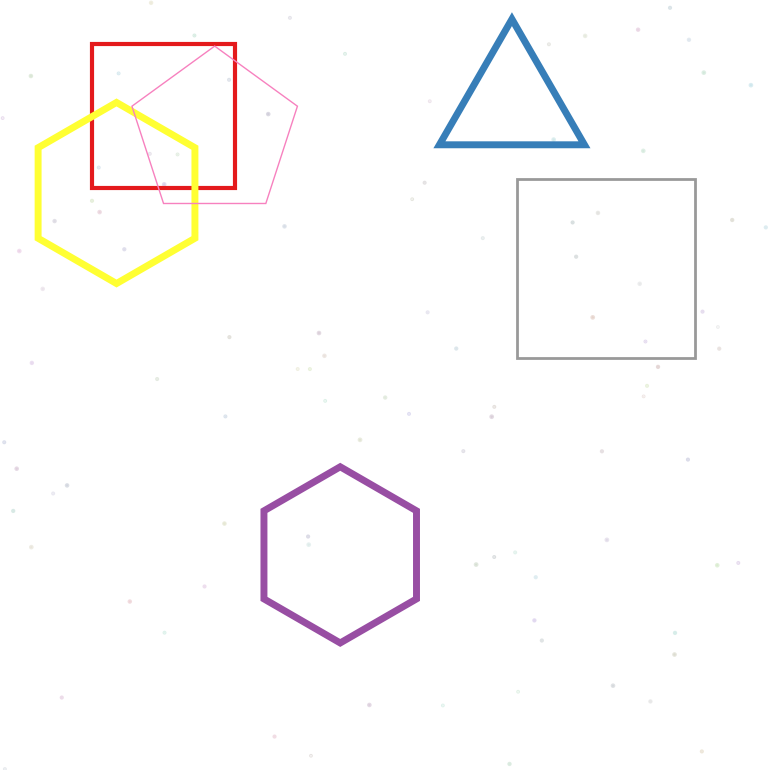[{"shape": "square", "thickness": 1.5, "radius": 0.47, "center": [0.212, 0.849]}, {"shape": "triangle", "thickness": 2.5, "radius": 0.54, "center": [0.665, 0.866]}, {"shape": "hexagon", "thickness": 2.5, "radius": 0.57, "center": [0.442, 0.279]}, {"shape": "hexagon", "thickness": 2.5, "radius": 0.59, "center": [0.151, 0.749]}, {"shape": "pentagon", "thickness": 0.5, "radius": 0.56, "center": [0.279, 0.827]}, {"shape": "square", "thickness": 1, "radius": 0.58, "center": [0.787, 0.651]}]